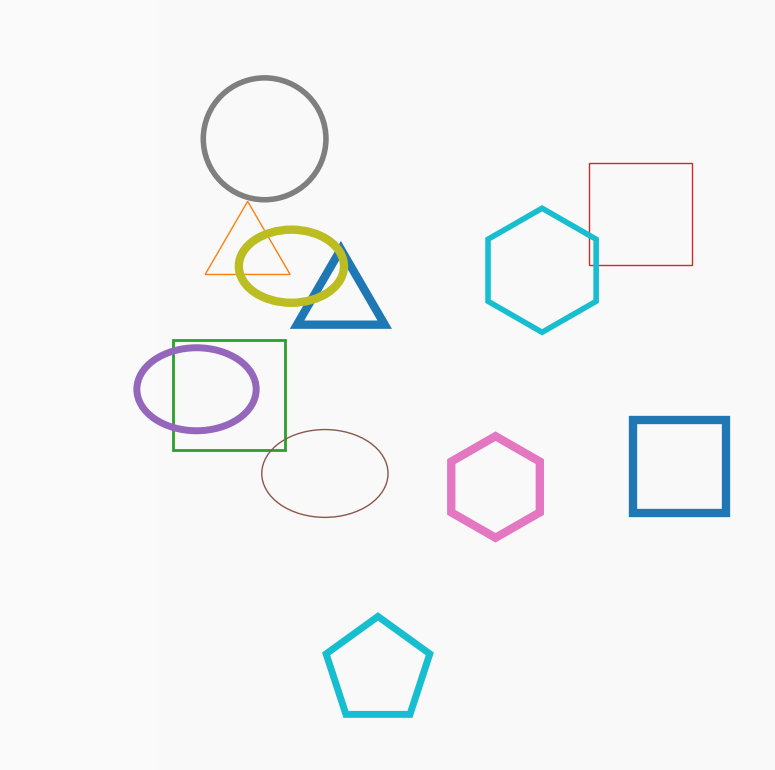[{"shape": "triangle", "thickness": 3, "radius": 0.33, "center": [0.44, 0.611]}, {"shape": "square", "thickness": 3, "radius": 0.3, "center": [0.877, 0.394]}, {"shape": "triangle", "thickness": 0.5, "radius": 0.32, "center": [0.32, 0.675]}, {"shape": "square", "thickness": 1, "radius": 0.36, "center": [0.296, 0.487]}, {"shape": "square", "thickness": 0.5, "radius": 0.33, "center": [0.827, 0.722]}, {"shape": "oval", "thickness": 2.5, "radius": 0.38, "center": [0.254, 0.494]}, {"shape": "oval", "thickness": 0.5, "radius": 0.41, "center": [0.419, 0.385]}, {"shape": "hexagon", "thickness": 3, "radius": 0.33, "center": [0.639, 0.368]}, {"shape": "circle", "thickness": 2, "radius": 0.4, "center": [0.341, 0.82]}, {"shape": "oval", "thickness": 3, "radius": 0.34, "center": [0.376, 0.654]}, {"shape": "hexagon", "thickness": 2, "radius": 0.4, "center": [0.699, 0.649]}, {"shape": "pentagon", "thickness": 2.5, "radius": 0.35, "center": [0.488, 0.129]}]